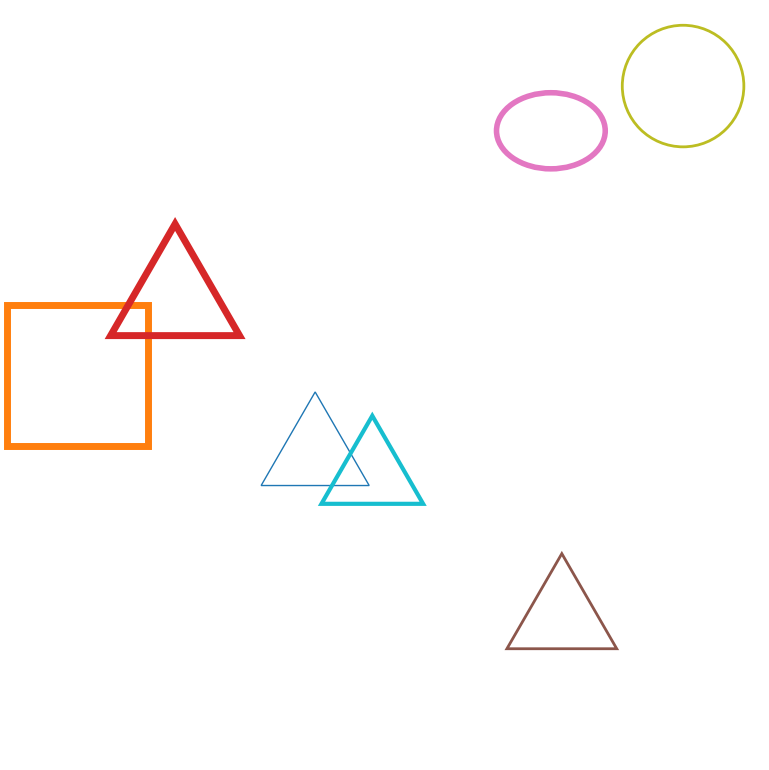[{"shape": "triangle", "thickness": 0.5, "radius": 0.41, "center": [0.409, 0.41]}, {"shape": "square", "thickness": 2.5, "radius": 0.46, "center": [0.1, 0.512]}, {"shape": "triangle", "thickness": 2.5, "radius": 0.48, "center": [0.227, 0.612]}, {"shape": "triangle", "thickness": 1, "radius": 0.41, "center": [0.73, 0.199]}, {"shape": "oval", "thickness": 2, "radius": 0.35, "center": [0.715, 0.83]}, {"shape": "circle", "thickness": 1, "radius": 0.39, "center": [0.887, 0.888]}, {"shape": "triangle", "thickness": 1.5, "radius": 0.38, "center": [0.483, 0.384]}]